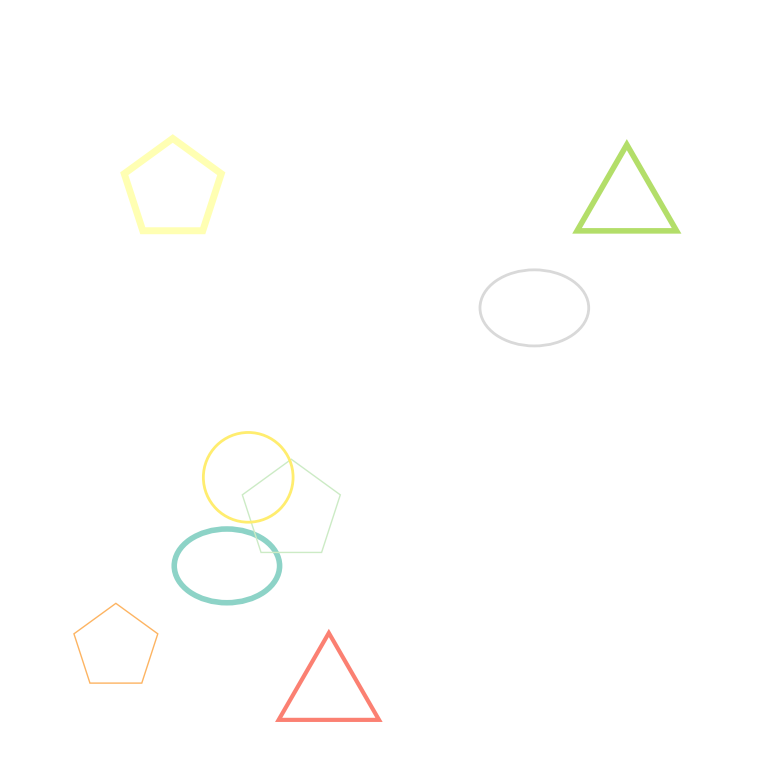[{"shape": "oval", "thickness": 2, "radius": 0.34, "center": [0.295, 0.265]}, {"shape": "pentagon", "thickness": 2.5, "radius": 0.33, "center": [0.224, 0.754]}, {"shape": "triangle", "thickness": 1.5, "radius": 0.38, "center": [0.427, 0.103]}, {"shape": "pentagon", "thickness": 0.5, "radius": 0.29, "center": [0.15, 0.159]}, {"shape": "triangle", "thickness": 2, "radius": 0.37, "center": [0.814, 0.737]}, {"shape": "oval", "thickness": 1, "radius": 0.35, "center": [0.694, 0.6]}, {"shape": "pentagon", "thickness": 0.5, "radius": 0.33, "center": [0.378, 0.337]}, {"shape": "circle", "thickness": 1, "radius": 0.29, "center": [0.322, 0.38]}]